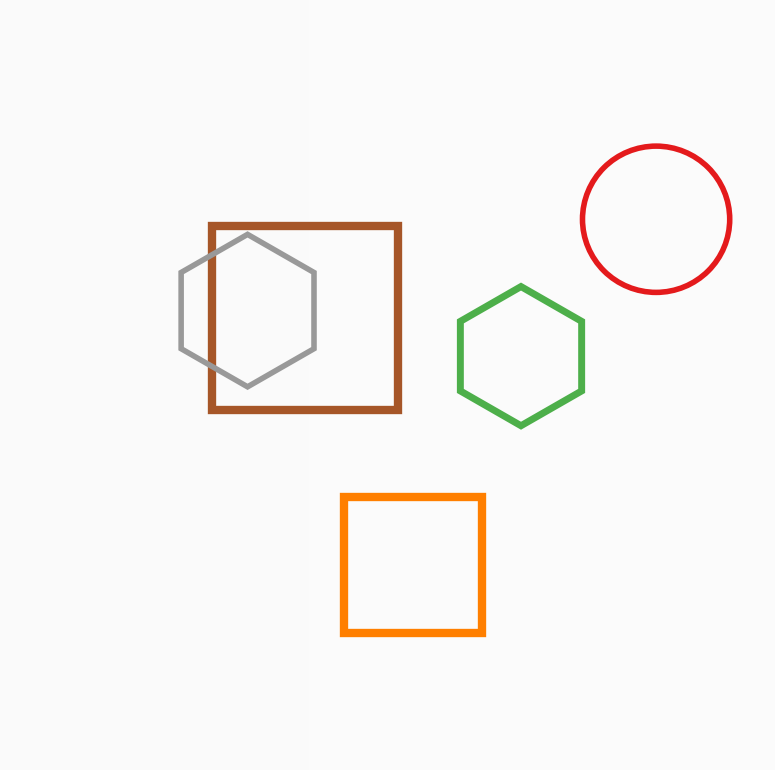[{"shape": "circle", "thickness": 2, "radius": 0.47, "center": [0.847, 0.715]}, {"shape": "hexagon", "thickness": 2.5, "radius": 0.45, "center": [0.672, 0.537]}, {"shape": "square", "thickness": 3, "radius": 0.44, "center": [0.533, 0.266]}, {"shape": "square", "thickness": 3, "radius": 0.6, "center": [0.394, 0.587]}, {"shape": "hexagon", "thickness": 2, "radius": 0.49, "center": [0.319, 0.597]}]